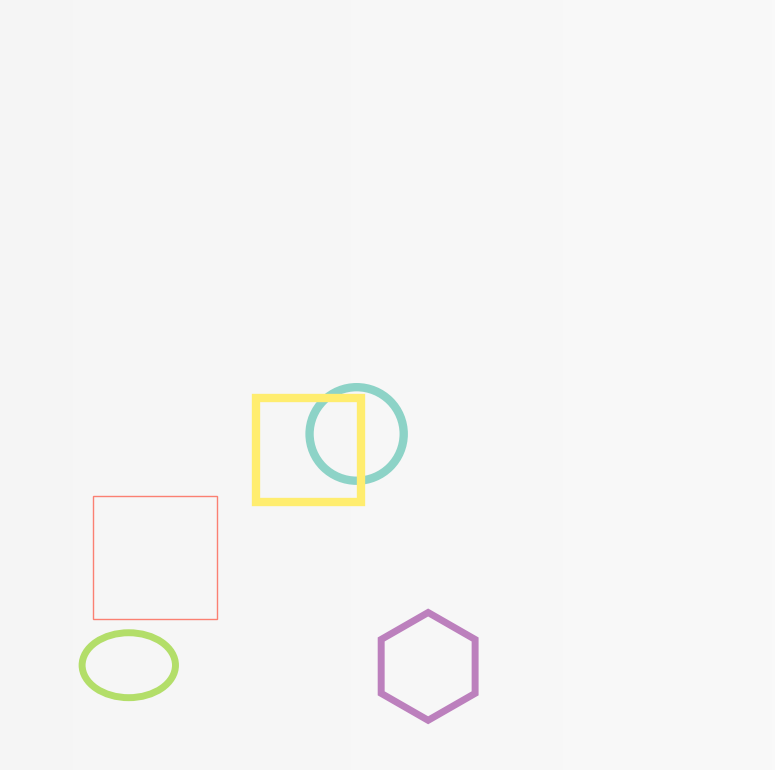[{"shape": "circle", "thickness": 3, "radius": 0.3, "center": [0.46, 0.436]}, {"shape": "square", "thickness": 0.5, "radius": 0.4, "center": [0.2, 0.276]}, {"shape": "oval", "thickness": 2.5, "radius": 0.3, "center": [0.166, 0.136]}, {"shape": "hexagon", "thickness": 2.5, "radius": 0.35, "center": [0.552, 0.135]}, {"shape": "square", "thickness": 3, "radius": 0.34, "center": [0.398, 0.416]}]